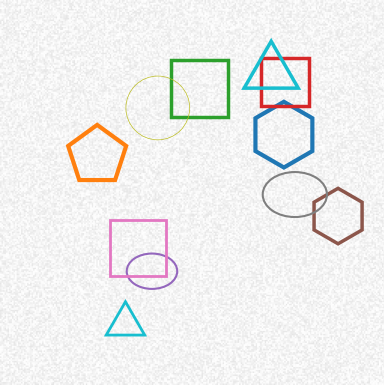[{"shape": "hexagon", "thickness": 3, "radius": 0.43, "center": [0.737, 0.65]}, {"shape": "pentagon", "thickness": 3, "radius": 0.4, "center": [0.252, 0.596]}, {"shape": "square", "thickness": 2.5, "radius": 0.37, "center": [0.519, 0.77]}, {"shape": "square", "thickness": 2.5, "radius": 0.31, "center": [0.739, 0.788]}, {"shape": "oval", "thickness": 1.5, "radius": 0.33, "center": [0.395, 0.296]}, {"shape": "hexagon", "thickness": 2.5, "radius": 0.36, "center": [0.878, 0.439]}, {"shape": "square", "thickness": 2, "radius": 0.36, "center": [0.357, 0.355]}, {"shape": "oval", "thickness": 1.5, "radius": 0.42, "center": [0.766, 0.495]}, {"shape": "circle", "thickness": 0.5, "radius": 0.41, "center": [0.41, 0.72]}, {"shape": "triangle", "thickness": 2, "radius": 0.29, "center": [0.326, 0.159]}, {"shape": "triangle", "thickness": 2.5, "radius": 0.41, "center": [0.704, 0.812]}]